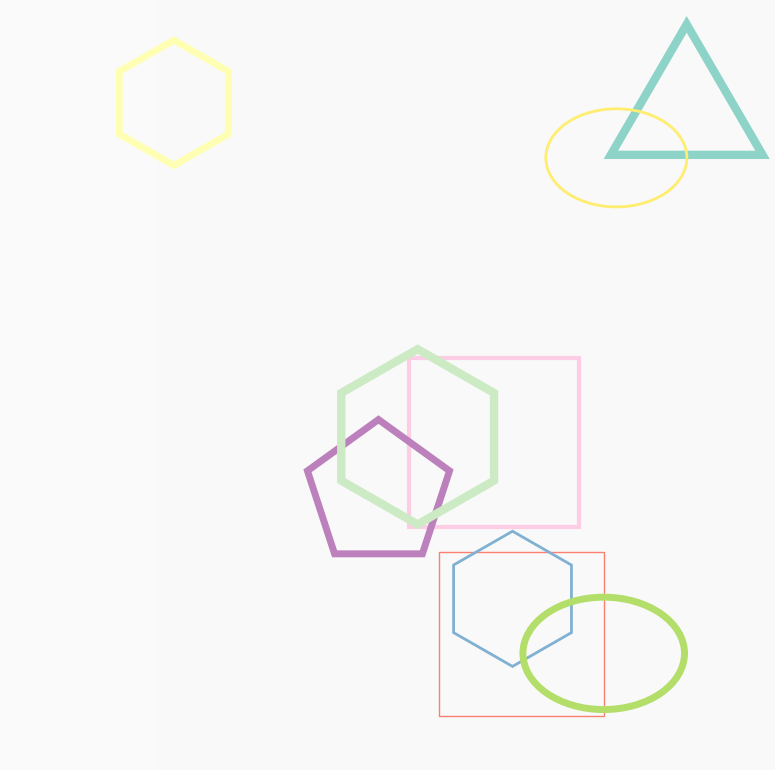[{"shape": "triangle", "thickness": 3, "radius": 0.57, "center": [0.886, 0.855]}, {"shape": "hexagon", "thickness": 2.5, "radius": 0.41, "center": [0.224, 0.867]}, {"shape": "square", "thickness": 0.5, "radius": 0.53, "center": [0.673, 0.177]}, {"shape": "hexagon", "thickness": 1, "radius": 0.44, "center": [0.661, 0.222]}, {"shape": "oval", "thickness": 2.5, "radius": 0.52, "center": [0.779, 0.151]}, {"shape": "square", "thickness": 1.5, "radius": 0.55, "center": [0.637, 0.425]}, {"shape": "pentagon", "thickness": 2.5, "radius": 0.48, "center": [0.488, 0.359]}, {"shape": "hexagon", "thickness": 3, "radius": 0.57, "center": [0.539, 0.433]}, {"shape": "oval", "thickness": 1, "radius": 0.46, "center": [0.795, 0.795]}]